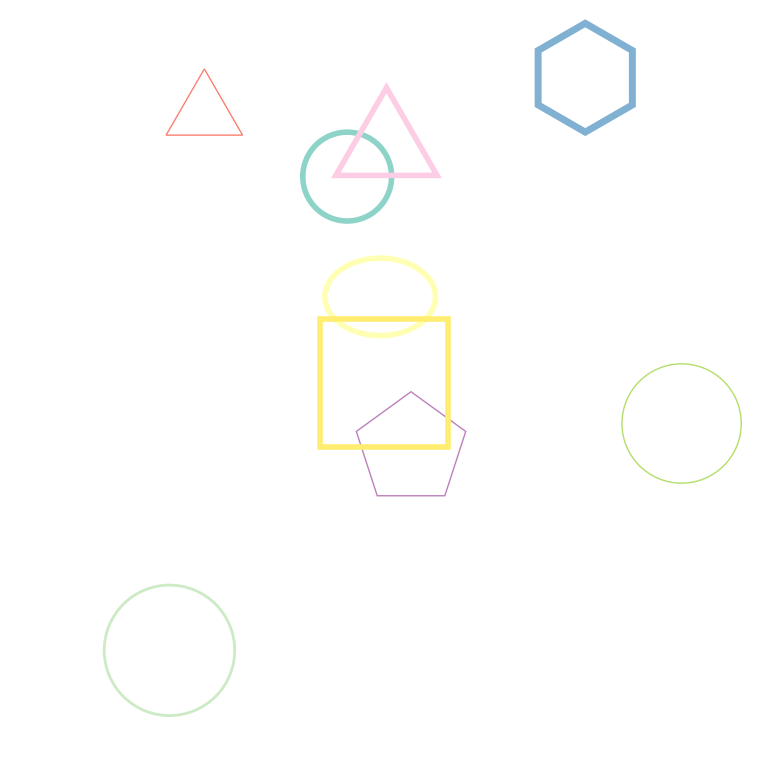[{"shape": "circle", "thickness": 2, "radius": 0.29, "center": [0.451, 0.771]}, {"shape": "oval", "thickness": 2, "radius": 0.36, "center": [0.494, 0.614]}, {"shape": "triangle", "thickness": 0.5, "radius": 0.29, "center": [0.265, 0.853]}, {"shape": "hexagon", "thickness": 2.5, "radius": 0.35, "center": [0.76, 0.899]}, {"shape": "circle", "thickness": 0.5, "radius": 0.39, "center": [0.885, 0.45]}, {"shape": "triangle", "thickness": 2, "radius": 0.38, "center": [0.502, 0.81]}, {"shape": "pentagon", "thickness": 0.5, "radius": 0.37, "center": [0.534, 0.417]}, {"shape": "circle", "thickness": 1, "radius": 0.42, "center": [0.22, 0.155]}, {"shape": "square", "thickness": 2, "radius": 0.42, "center": [0.499, 0.503]}]